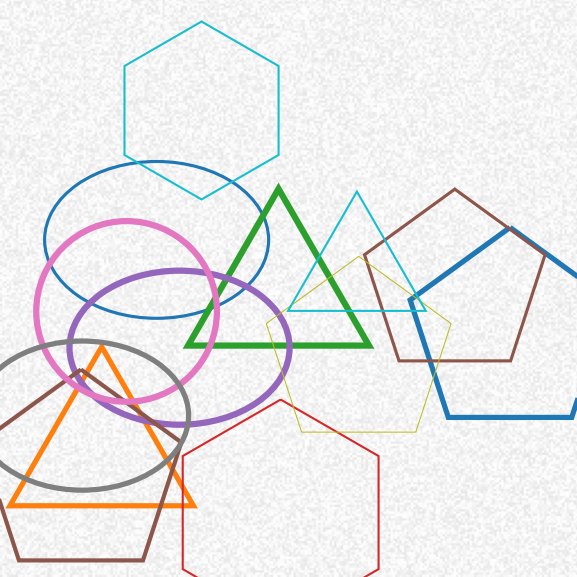[{"shape": "oval", "thickness": 1.5, "radius": 0.97, "center": [0.271, 0.584]}, {"shape": "pentagon", "thickness": 2.5, "radius": 0.91, "center": [0.883, 0.423]}, {"shape": "triangle", "thickness": 2.5, "radius": 0.92, "center": [0.176, 0.215]}, {"shape": "triangle", "thickness": 3, "radius": 0.9, "center": [0.482, 0.491]}, {"shape": "hexagon", "thickness": 1, "radius": 0.98, "center": [0.486, 0.112]}, {"shape": "oval", "thickness": 3, "radius": 0.95, "center": [0.311, 0.397]}, {"shape": "pentagon", "thickness": 2, "radius": 0.91, "center": [0.14, 0.177]}, {"shape": "pentagon", "thickness": 1.5, "radius": 0.82, "center": [0.788, 0.507]}, {"shape": "circle", "thickness": 3, "radius": 0.78, "center": [0.219, 0.46]}, {"shape": "oval", "thickness": 2.5, "radius": 0.92, "center": [0.142, 0.279]}, {"shape": "pentagon", "thickness": 0.5, "radius": 0.84, "center": [0.621, 0.387]}, {"shape": "hexagon", "thickness": 1, "radius": 0.77, "center": [0.349, 0.808]}, {"shape": "triangle", "thickness": 1, "radius": 0.69, "center": [0.618, 0.53]}]